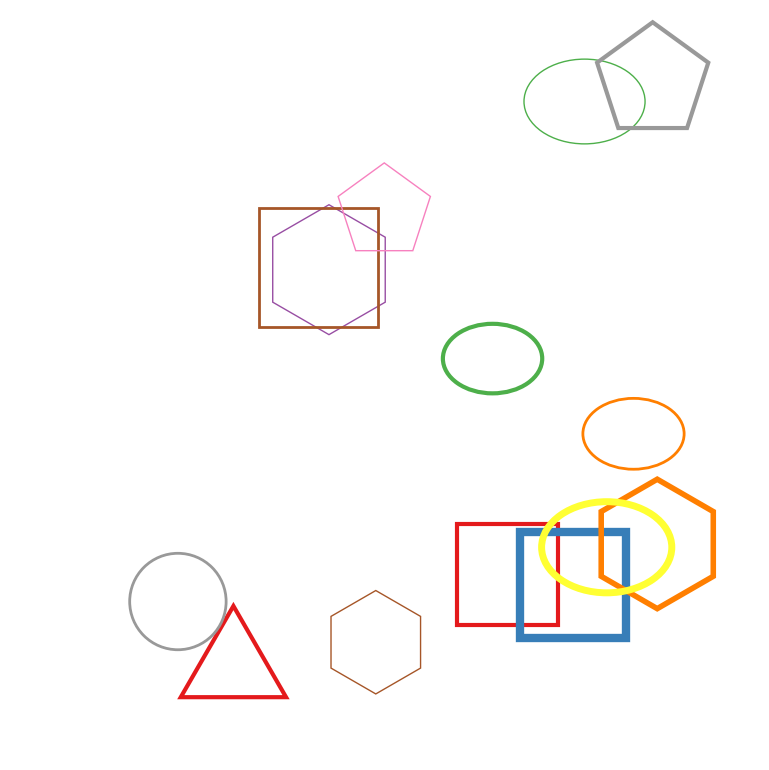[{"shape": "triangle", "thickness": 1.5, "radius": 0.39, "center": [0.303, 0.134]}, {"shape": "square", "thickness": 1.5, "radius": 0.33, "center": [0.659, 0.254]}, {"shape": "square", "thickness": 3, "radius": 0.34, "center": [0.745, 0.24]}, {"shape": "oval", "thickness": 0.5, "radius": 0.39, "center": [0.759, 0.868]}, {"shape": "oval", "thickness": 1.5, "radius": 0.32, "center": [0.64, 0.534]}, {"shape": "hexagon", "thickness": 0.5, "radius": 0.42, "center": [0.427, 0.65]}, {"shape": "hexagon", "thickness": 2, "radius": 0.42, "center": [0.854, 0.294]}, {"shape": "oval", "thickness": 1, "radius": 0.33, "center": [0.823, 0.437]}, {"shape": "oval", "thickness": 2.5, "radius": 0.42, "center": [0.788, 0.289]}, {"shape": "square", "thickness": 1, "radius": 0.39, "center": [0.414, 0.652]}, {"shape": "hexagon", "thickness": 0.5, "radius": 0.34, "center": [0.488, 0.166]}, {"shape": "pentagon", "thickness": 0.5, "radius": 0.32, "center": [0.499, 0.725]}, {"shape": "pentagon", "thickness": 1.5, "radius": 0.38, "center": [0.848, 0.895]}, {"shape": "circle", "thickness": 1, "radius": 0.31, "center": [0.231, 0.219]}]